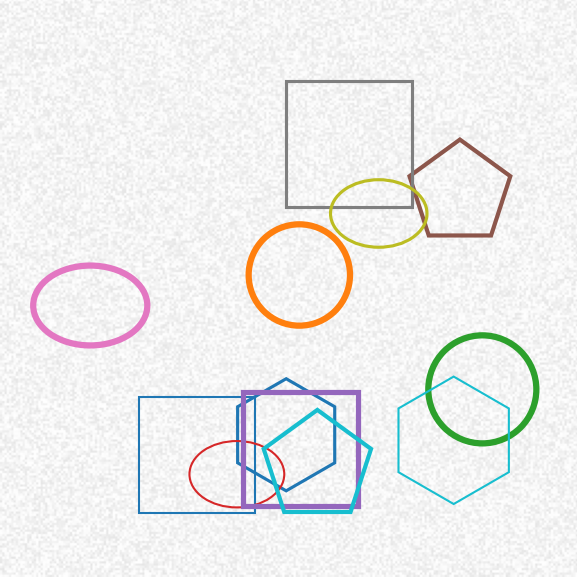[{"shape": "hexagon", "thickness": 1.5, "radius": 0.49, "center": [0.496, 0.246]}, {"shape": "square", "thickness": 1, "radius": 0.5, "center": [0.342, 0.211]}, {"shape": "circle", "thickness": 3, "radius": 0.44, "center": [0.518, 0.523]}, {"shape": "circle", "thickness": 3, "radius": 0.47, "center": [0.835, 0.325]}, {"shape": "oval", "thickness": 1, "radius": 0.41, "center": [0.41, 0.178]}, {"shape": "square", "thickness": 2.5, "radius": 0.5, "center": [0.52, 0.222]}, {"shape": "pentagon", "thickness": 2, "radius": 0.46, "center": [0.796, 0.666]}, {"shape": "oval", "thickness": 3, "radius": 0.49, "center": [0.156, 0.47]}, {"shape": "square", "thickness": 1.5, "radius": 0.55, "center": [0.604, 0.75]}, {"shape": "oval", "thickness": 1.5, "radius": 0.42, "center": [0.656, 0.629]}, {"shape": "hexagon", "thickness": 1, "radius": 0.55, "center": [0.786, 0.237]}, {"shape": "pentagon", "thickness": 2, "radius": 0.49, "center": [0.55, 0.192]}]